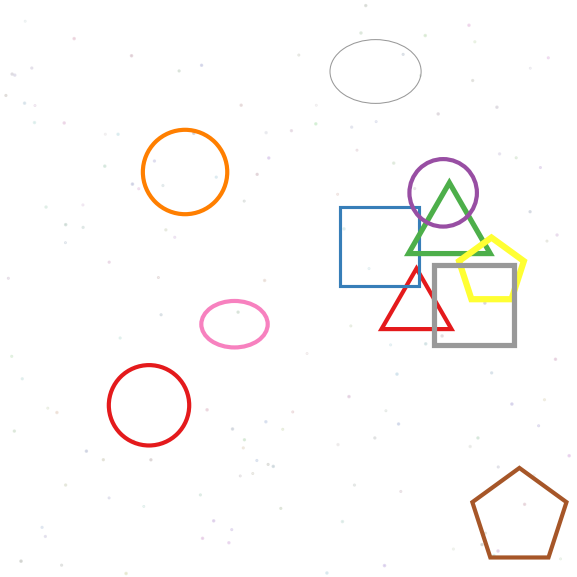[{"shape": "circle", "thickness": 2, "radius": 0.35, "center": [0.258, 0.297]}, {"shape": "triangle", "thickness": 2, "radius": 0.35, "center": [0.721, 0.464]}, {"shape": "square", "thickness": 1.5, "radius": 0.34, "center": [0.657, 0.573]}, {"shape": "triangle", "thickness": 2.5, "radius": 0.41, "center": [0.778, 0.601]}, {"shape": "circle", "thickness": 2, "radius": 0.29, "center": [0.767, 0.665]}, {"shape": "circle", "thickness": 2, "radius": 0.37, "center": [0.32, 0.701]}, {"shape": "pentagon", "thickness": 3, "radius": 0.3, "center": [0.851, 0.529]}, {"shape": "pentagon", "thickness": 2, "radius": 0.43, "center": [0.899, 0.103]}, {"shape": "oval", "thickness": 2, "radius": 0.29, "center": [0.406, 0.438]}, {"shape": "square", "thickness": 2.5, "radius": 0.35, "center": [0.821, 0.47]}, {"shape": "oval", "thickness": 0.5, "radius": 0.39, "center": [0.65, 0.875]}]